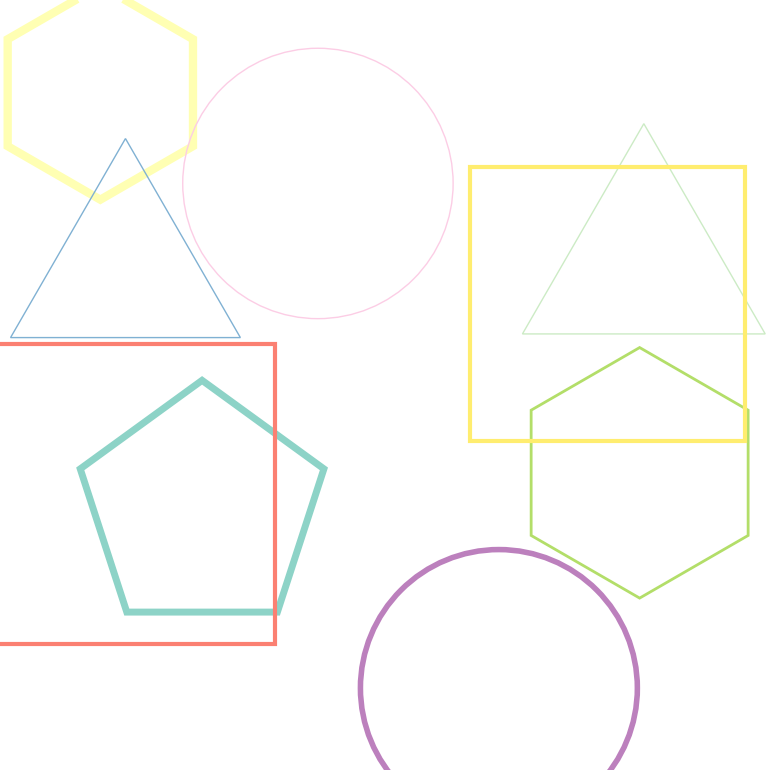[{"shape": "pentagon", "thickness": 2.5, "radius": 0.83, "center": [0.262, 0.34]}, {"shape": "hexagon", "thickness": 3, "radius": 0.69, "center": [0.13, 0.88]}, {"shape": "square", "thickness": 1.5, "radius": 0.97, "center": [0.163, 0.358]}, {"shape": "triangle", "thickness": 0.5, "radius": 0.86, "center": [0.163, 0.648]}, {"shape": "hexagon", "thickness": 1, "radius": 0.81, "center": [0.831, 0.386]}, {"shape": "circle", "thickness": 0.5, "radius": 0.88, "center": [0.413, 0.762]}, {"shape": "circle", "thickness": 2, "radius": 0.9, "center": [0.648, 0.106]}, {"shape": "triangle", "thickness": 0.5, "radius": 0.91, "center": [0.836, 0.657]}, {"shape": "square", "thickness": 1.5, "radius": 0.89, "center": [0.789, 0.605]}]